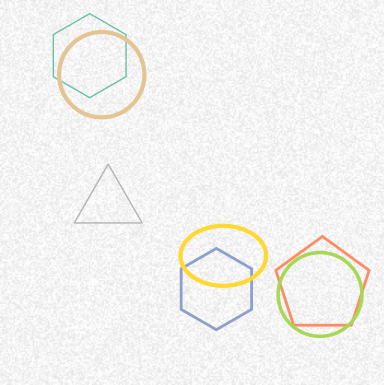[{"shape": "hexagon", "thickness": 1, "radius": 0.55, "center": [0.233, 0.855]}, {"shape": "pentagon", "thickness": 2, "radius": 0.64, "center": [0.838, 0.258]}, {"shape": "hexagon", "thickness": 2, "radius": 0.53, "center": [0.562, 0.249]}, {"shape": "circle", "thickness": 2.5, "radius": 0.54, "center": [0.831, 0.235]}, {"shape": "oval", "thickness": 3, "radius": 0.56, "center": [0.58, 0.336]}, {"shape": "circle", "thickness": 3, "radius": 0.55, "center": [0.264, 0.806]}, {"shape": "triangle", "thickness": 1, "radius": 0.51, "center": [0.281, 0.472]}]